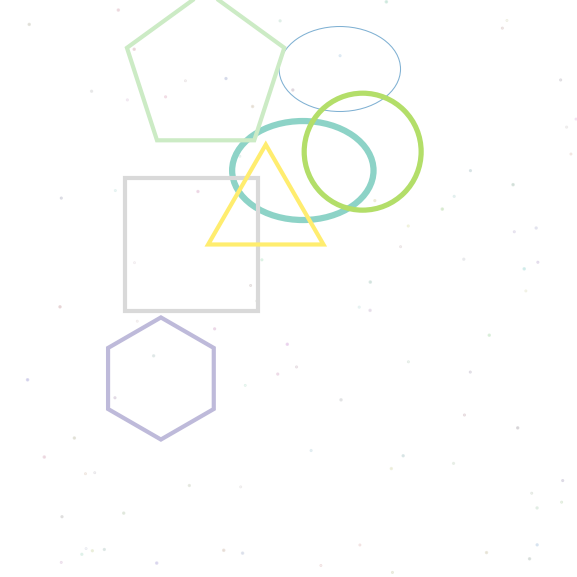[{"shape": "oval", "thickness": 3, "radius": 0.61, "center": [0.524, 0.704]}, {"shape": "hexagon", "thickness": 2, "radius": 0.53, "center": [0.279, 0.344]}, {"shape": "oval", "thickness": 0.5, "radius": 0.53, "center": [0.588, 0.88]}, {"shape": "circle", "thickness": 2.5, "radius": 0.51, "center": [0.628, 0.736]}, {"shape": "square", "thickness": 2, "radius": 0.58, "center": [0.331, 0.575]}, {"shape": "pentagon", "thickness": 2, "radius": 0.72, "center": [0.356, 0.872]}, {"shape": "triangle", "thickness": 2, "radius": 0.58, "center": [0.46, 0.633]}]